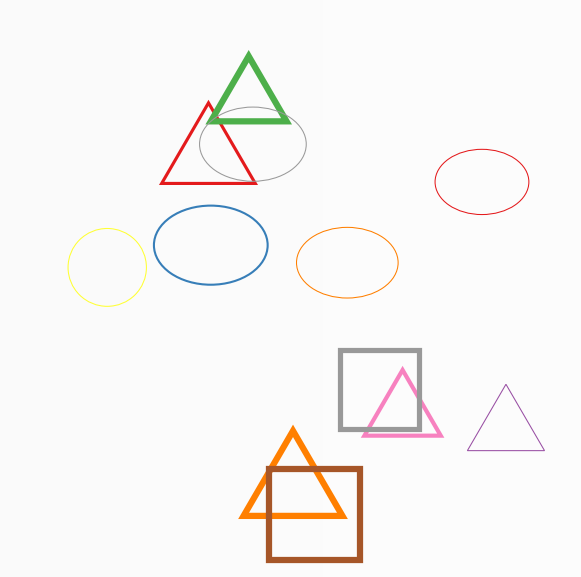[{"shape": "oval", "thickness": 0.5, "radius": 0.4, "center": [0.829, 0.684]}, {"shape": "triangle", "thickness": 1.5, "radius": 0.47, "center": [0.359, 0.728]}, {"shape": "oval", "thickness": 1, "radius": 0.49, "center": [0.363, 0.575]}, {"shape": "triangle", "thickness": 3, "radius": 0.38, "center": [0.428, 0.827]}, {"shape": "triangle", "thickness": 0.5, "radius": 0.38, "center": [0.87, 0.257]}, {"shape": "triangle", "thickness": 3, "radius": 0.49, "center": [0.504, 0.155]}, {"shape": "oval", "thickness": 0.5, "radius": 0.44, "center": [0.598, 0.544]}, {"shape": "circle", "thickness": 0.5, "radius": 0.34, "center": [0.184, 0.536]}, {"shape": "square", "thickness": 3, "radius": 0.39, "center": [0.541, 0.109]}, {"shape": "triangle", "thickness": 2, "radius": 0.38, "center": [0.693, 0.283]}, {"shape": "square", "thickness": 2.5, "radius": 0.34, "center": [0.653, 0.325]}, {"shape": "oval", "thickness": 0.5, "radius": 0.46, "center": [0.435, 0.749]}]